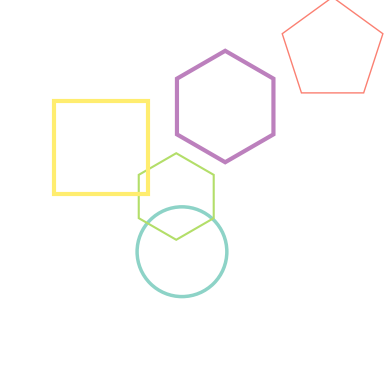[{"shape": "circle", "thickness": 2.5, "radius": 0.58, "center": [0.473, 0.346]}, {"shape": "pentagon", "thickness": 1, "radius": 0.69, "center": [0.864, 0.87]}, {"shape": "hexagon", "thickness": 1.5, "radius": 0.56, "center": [0.458, 0.49]}, {"shape": "hexagon", "thickness": 3, "radius": 0.72, "center": [0.585, 0.723]}, {"shape": "square", "thickness": 3, "radius": 0.61, "center": [0.262, 0.617]}]